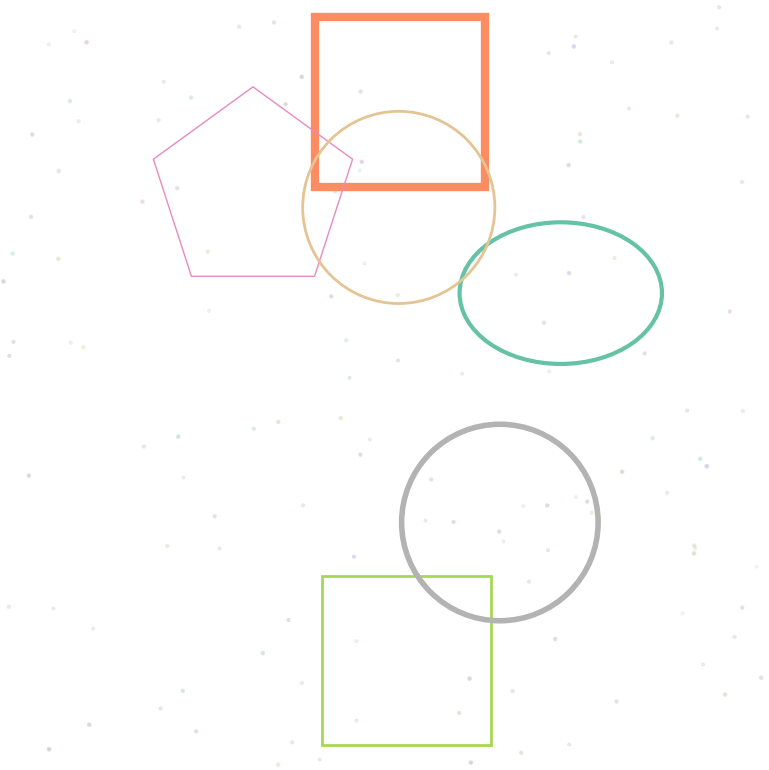[{"shape": "oval", "thickness": 1.5, "radius": 0.66, "center": [0.728, 0.619]}, {"shape": "square", "thickness": 3, "radius": 0.55, "center": [0.519, 0.867]}, {"shape": "pentagon", "thickness": 0.5, "radius": 0.68, "center": [0.329, 0.751]}, {"shape": "square", "thickness": 1, "radius": 0.55, "center": [0.528, 0.142]}, {"shape": "circle", "thickness": 1, "radius": 0.62, "center": [0.518, 0.731]}, {"shape": "circle", "thickness": 2, "radius": 0.64, "center": [0.649, 0.321]}]